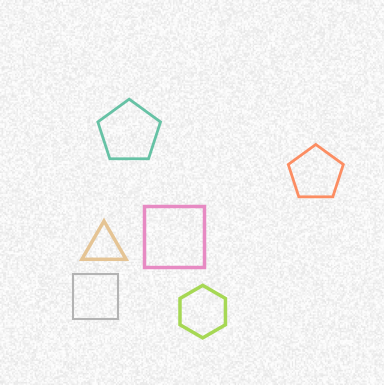[{"shape": "pentagon", "thickness": 2, "radius": 0.43, "center": [0.336, 0.657]}, {"shape": "pentagon", "thickness": 2, "radius": 0.38, "center": [0.82, 0.55]}, {"shape": "square", "thickness": 2.5, "radius": 0.39, "center": [0.451, 0.386]}, {"shape": "hexagon", "thickness": 2.5, "radius": 0.34, "center": [0.527, 0.191]}, {"shape": "triangle", "thickness": 2.5, "radius": 0.33, "center": [0.27, 0.36]}, {"shape": "square", "thickness": 1.5, "radius": 0.29, "center": [0.248, 0.229]}]